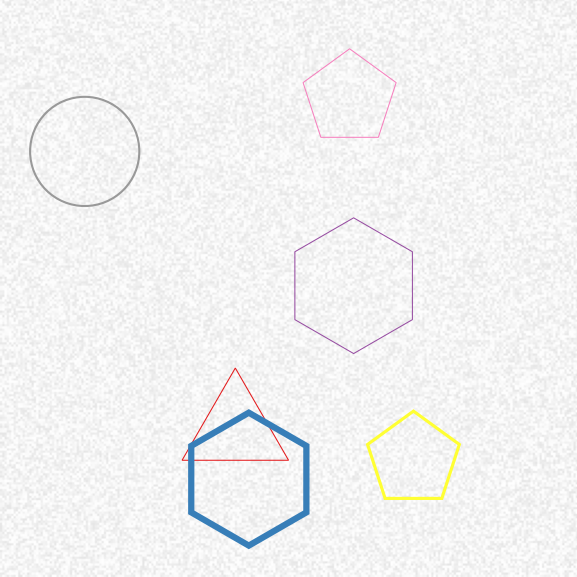[{"shape": "triangle", "thickness": 0.5, "radius": 0.53, "center": [0.407, 0.255]}, {"shape": "hexagon", "thickness": 3, "radius": 0.58, "center": [0.431, 0.169]}, {"shape": "hexagon", "thickness": 0.5, "radius": 0.59, "center": [0.612, 0.504]}, {"shape": "pentagon", "thickness": 1.5, "radius": 0.42, "center": [0.716, 0.204]}, {"shape": "pentagon", "thickness": 0.5, "radius": 0.42, "center": [0.605, 0.83]}, {"shape": "circle", "thickness": 1, "radius": 0.47, "center": [0.147, 0.737]}]